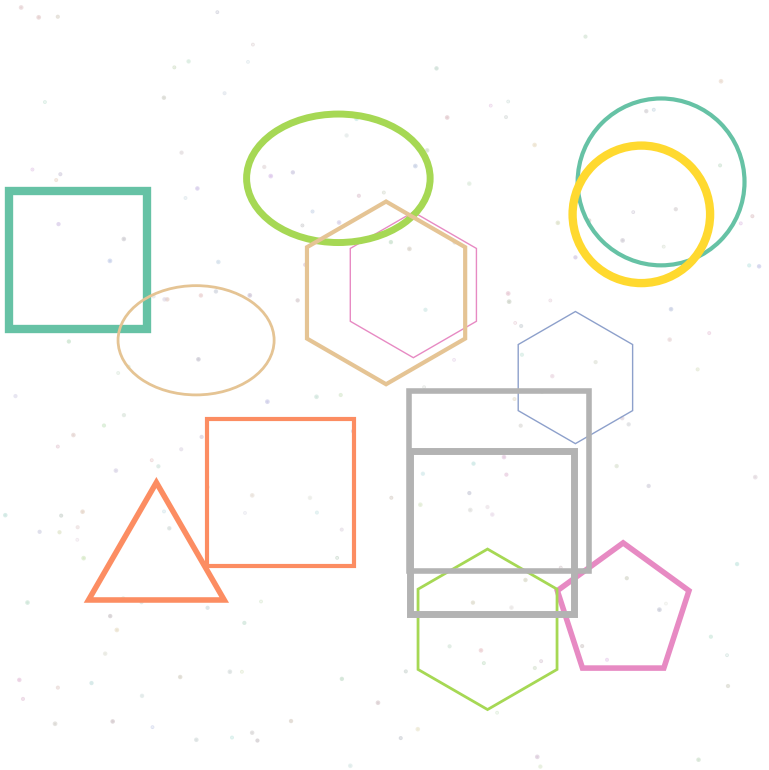[{"shape": "circle", "thickness": 1.5, "radius": 0.54, "center": [0.859, 0.764]}, {"shape": "square", "thickness": 3, "radius": 0.45, "center": [0.102, 0.663]}, {"shape": "square", "thickness": 1.5, "radius": 0.48, "center": [0.365, 0.361]}, {"shape": "triangle", "thickness": 2, "radius": 0.51, "center": [0.203, 0.272]}, {"shape": "hexagon", "thickness": 0.5, "radius": 0.43, "center": [0.747, 0.51]}, {"shape": "pentagon", "thickness": 2, "radius": 0.45, "center": [0.809, 0.205]}, {"shape": "hexagon", "thickness": 0.5, "radius": 0.47, "center": [0.537, 0.63]}, {"shape": "hexagon", "thickness": 1, "radius": 0.52, "center": [0.633, 0.183]}, {"shape": "oval", "thickness": 2.5, "radius": 0.6, "center": [0.439, 0.768]}, {"shape": "circle", "thickness": 3, "radius": 0.45, "center": [0.833, 0.722]}, {"shape": "oval", "thickness": 1, "radius": 0.51, "center": [0.255, 0.558]}, {"shape": "hexagon", "thickness": 1.5, "radius": 0.59, "center": [0.501, 0.62]}, {"shape": "square", "thickness": 2, "radius": 0.58, "center": [0.648, 0.375]}, {"shape": "square", "thickness": 2.5, "radius": 0.53, "center": [0.639, 0.308]}]